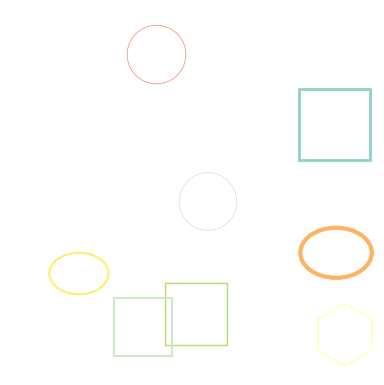[{"shape": "square", "thickness": 2, "radius": 0.47, "center": [0.869, 0.677]}, {"shape": "hexagon", "thickness": 1, "radius": 0.41, "center": [0.896, 0.131]}, {"shape": "circle", "thickness": 0.5, "radius": 0.38, "center": [0.407, 0.858]}, {"shape": "oval", "thickness": 3, "radius": 0.46, "center": [0.873, 0.343]}, {"shape": "square", "thickness": 1, "radius": 0.4, "center": [0.508, 0.185]}, {"shape": "circle", "thickness": 0.5, "radius": 0.37, "center": [0.54, 0.476]}, {"shape": "square", "thickness": 1.5, "radius": 0.38, "center": [0.372, 0.15]}, {"shape": "oval", "thickness": 1.5, "radius": 0.38, "center": [0.205, 0.29]}]